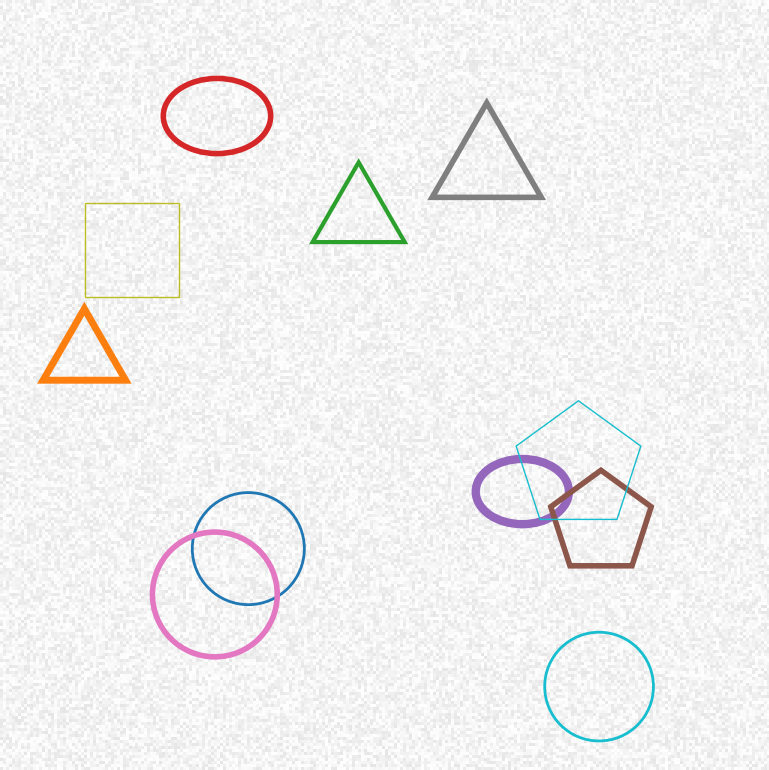[{"shape": "circle", "thickness": 1, "radius": 0.36, "center": [0.322, 0.287]}, {"shape": "triangle", "thickness": 2.5, "radius": 0.31, "center": [0.11, 0.537]}, {"shape": "triangle", "thickness": 1.5, "radius": 0.35, "center": [0.466, 0.72]}, {"shape": "oval", "thickness": 2, "radius": 0.35, "center": [0.282, 0.849]}, {"shape": "oval", "thickness": 3, "radius": 0.3, "center": [0.678, 0.362]}, {"shape": "pentagon", "thickness": 2, "radius": 0.34, "center": [0.78, 0.321]}, {"shape": "circle", "thickness": 2, "radius": 0.41, "center": [0.279, 0.228]}, {"shape": "triangle", "thickness": 2, "radius": 0.41, "center": [0.632, 0.785]}, {"shape": "square", "thickness": 0.5, "radius": 0.31, "center": [0.171, 0.675]}, {"shape": "pentagon", "thickness": 0.5, "radius": 0.43, "center": [0.751, 0.394]}, {"shape": "circle", "thickness": 1, "radius": 0.35, "center": [0.778, 0.108]}]